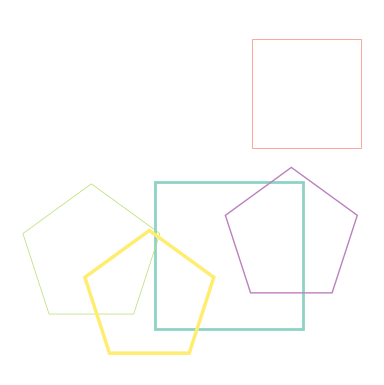[{"shape": "square", "thickness": 2, "radius": 0.96, "center": [0.594, 0.337]}, {"shape": "square", "thickness": 0.5, "radius": 0.71, "center": [0.795, 0.757]}, {"shape": "pentagon", "thickness": 0.5, "radius": 0.93, "center": [0.237, 0.336]}, {"shape": "pentagon", "thickness": 1, "radius": 0.9, "center": [0.757, 0.385]}, {"shape": "pentagon", "thickness": 2.5, "radius": 0.88, "center": [0.388, 0.225]}]